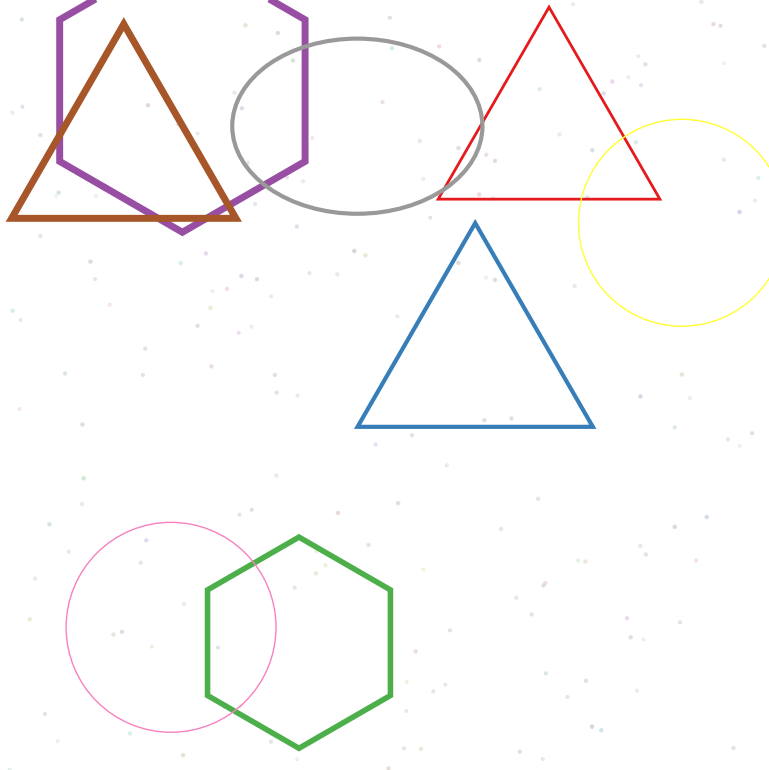[{"shape": "triangle", "thickness": 1, "radius": 0.83, "center": [0.713, 0.824]}, {"shape": "triangle", "thickness": 1.5, "radius": 0.88, "center": [0.617, 0.534]}, {"shape": "hexagon", "thickness": 2, "radius": 0.69, "center": [0.388, 0.165]}, {"shape": "hexagon", "thickness": 2.5, "radius": 0.92, "center": [0.237, 0.882]}, {"shape": "circle", "thickness": 0.5, "radius": 0.67, "center": [0.886, 0.711]}, {"shape": "triangle", "thickness": 2.5, "radius": 0.84, "center": [0.161, 0.801]}, {"shape": "circle", "thickness": 0.5, "radius": 0.68, "center": [0.222, 0.185]}, {"shape": "oval", "thickness": 1.5, "radius": 0.81, "center": [0.464, 0.836]}]